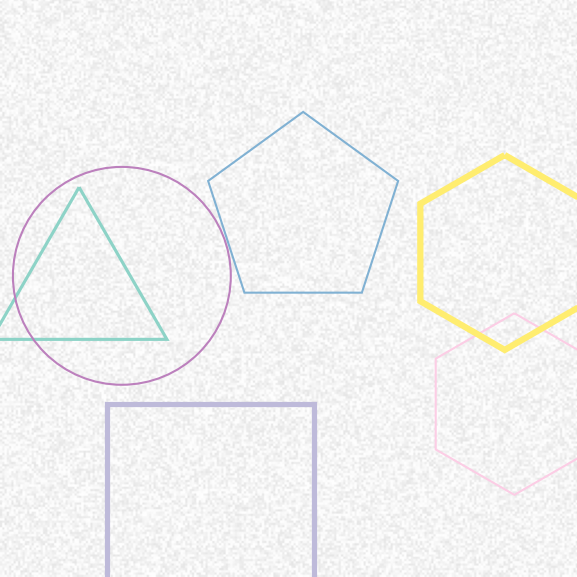[{"shape": "triangle", "thickness": 1.5, "radius": 0.88, "center": [0.137, 0.499]}, {"shape": "square", "thickness": 2.5, "radius": 0.9, "center": [0.364, 0.121]}, {"shape": "pentagon", "thickness": 1, "radius": 0.86, "center": [0.525, 0.632]}, {"shape": "hexagon", "thickness": 1, "radius": 0.79, "center": [0.891, 0.299]}, {"shape": "circle", "thickness": 1, "radius": 0.94, "center": [0.211, 0.521]}, {"shape": "hexagon", "thickness": 3, "radius": 0.84, "center": [0.874, 0.562]}]